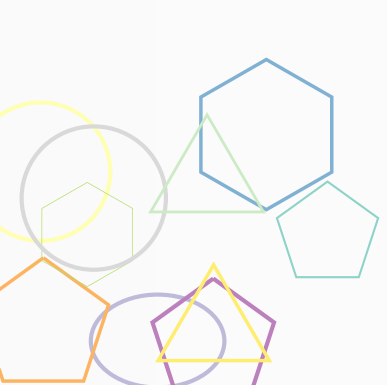[{"shape": "pentagon", "thickness": 1.5, "radius": 0.69, "center": [0.845, 0.391]}, {"shape": "circle", "thickness": 3, "radius": 0.9, "center": [0.105, 0.554]}, {"shape": "oval", "thickness": 3, "radius": 0.86, "center": [0.407, 0.114]}, {"shape": "hexagon", "thickness": 2.5, "radius": 0.97, "center": [0.687, 0.65]}, {"shape": "pentagon", "thickness": 2.5, "radius": 0.88, "center": [0.112, 0.153]}, {"shape": "hexagon", "thickness": 0.5, "radius": 0.68, "center": [0.225, 0.391]}, {"shape": "circle", "thickness": 3, "radius": 0.93, "center": [0.242, 0.486]}, {"shape": "pentagon", "thickness": 3, "radius": 0.82, "center": [0.55, 0.112]}, {"shape": "triangle", "thickness": 2, "radius": 0.84, "center": [0.534, 0.534]}, {"shape": "triangle", "thickness": 2.5, "radius": 0.83, "center": [0.551, 0.146]}]